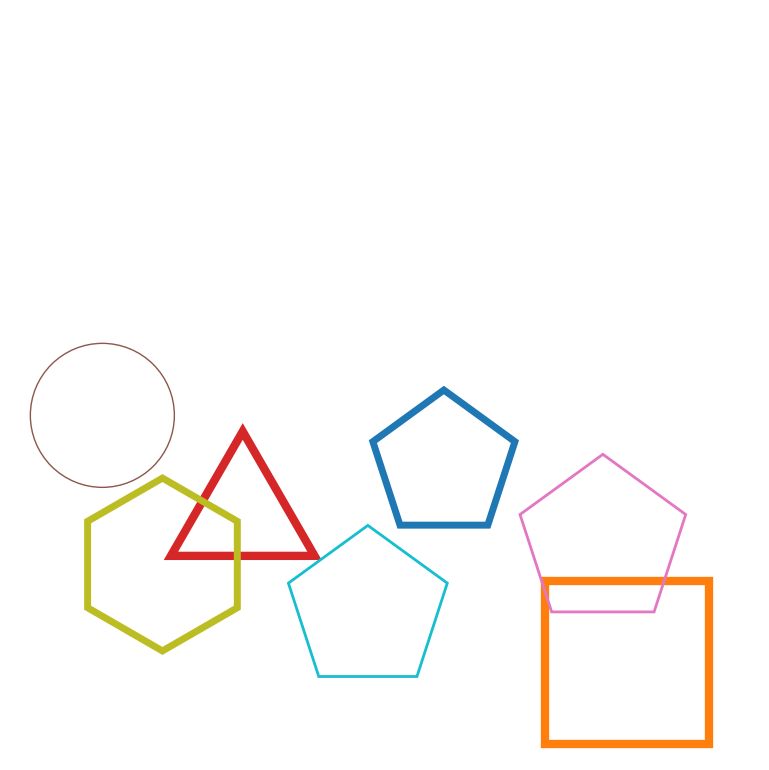[{"shape": "pentagon", "thickness": 2.5, "radius": 0.48, "center": [0.576, 0.396]}, {"shape": "square", "thickness": 3, "radius": 0.53, "center": [0.814, 0.139]}, {"shape": "triangle", "thickness": 3, "radius": 0.54, "center": [0.315, 0.332]}, {"shape": "circle", "thickness": 0.5, "radius": 0.47, "center": [0.133, 0.461]}, {"shape": "pentagon", "thickness": 1, "radius": 0.57, "center": [0.783, 0.297]}, {"shape": "hexagon", "thickness": 2.5, "radius": 0.56, "center": [0.211, 0.267]}, {"shape": "pentagon", "thickness": 1, "radius": 0.54, "center": [0.478, 0.209]}]